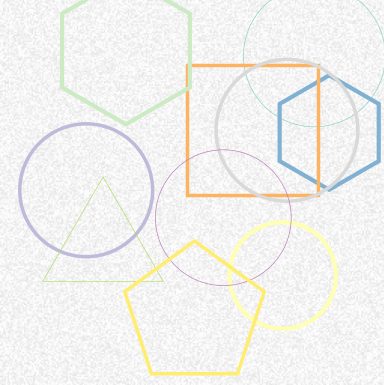[{"shape": "circle", "thickness": 0.5, "radius": 0.92, "center": [0.817, 0.855]}, {"shape": "circle", "thickness": 3, "radius": 0.69, "center": [0.734, 0.284]}, {"shape": "circle", "thickness": 2.5, "radius": 0.86, "center": [0.224, 0.506]}, {"shape": "hexagon", "thickness": 3, "radius": 0.74, "center": [0.855, 0.656]}, {"shape": "square", "thickness": 2.5, "radius": 0.85, "center": [0.657, 0.662]}, {"shape": "triangle", "thickness": 0.5, "radius": 0.91, "center": [0.268, 0.359]}, {"shape": "circle", "thickness": 2.5, "radius": 0.92, "center": [0.745, 0.662]}, {"shape": "circle", "thickness": 0.5, "radius": 0.88, "center": [0.58, 0.435]}, {"shape": "hexagon", "thickness": 3, "radius": 0.96, "center": [0.327, 0.869]}, {"shape": "pentagon", "thickness": 2.5, "radius": 0.95, "center": [0.505, 0.183]}]